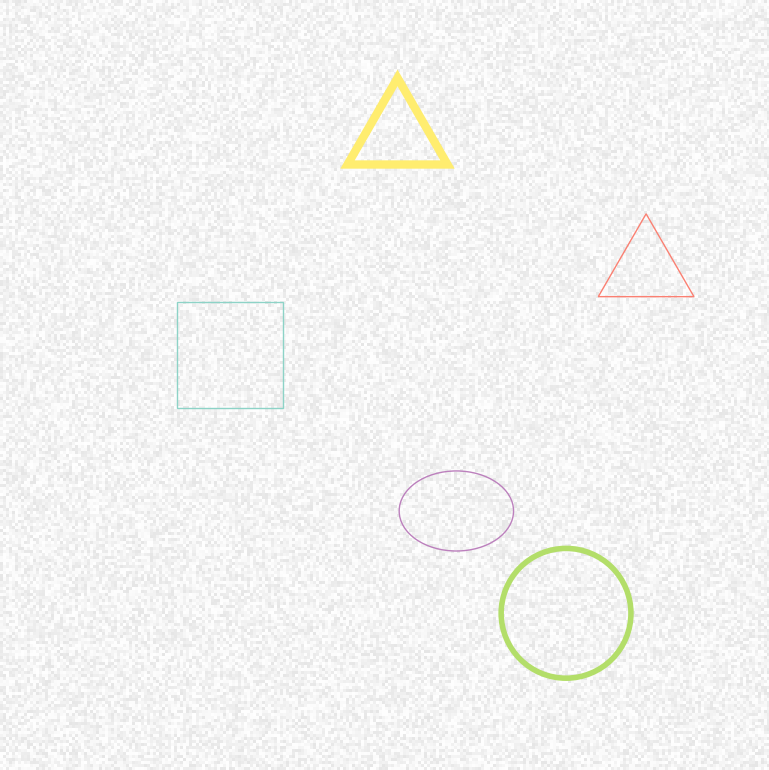[{"shape": "square", "thickness": 0.5, "radius": 0.34, "center": [0.298, 0.539]}, {"shape": "triangle", "thickness": 0.5, "radius": 0.36, "center": [0.839, 0.651]}, {"shape": "circle", "thickness": 2, "radius": 0.42, "center": [0.735, 0.204]}, {"shape": "oval", "thickness": 0.5, "radius": 0.37, "center": [0.593, 0.336]}, {"shape": "triangle", "thickness": 3, "radius": 0.37, "center": [0.516, 0.824]}]